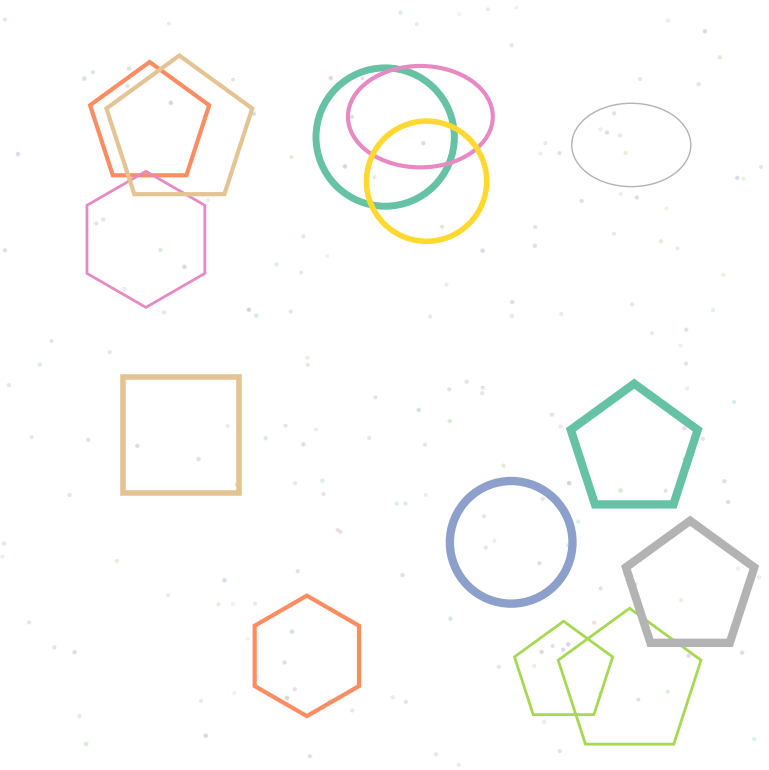[{"shape": "circle", "thickness": 2.5, "radius": 0.45, "center": [0.5, 0.822]}, {"shape": "pentagon", "thickness": 3, "radius": 0.43, "center": [0.824, 0.415]}, {"shape": "hexagon", "thickness": 1.5, "radius": 0.39, "center": [0.399, 0.148]}, {"shape": "pentagon", "thickness": 1.5, "radius": 0.41, "center": [0.194, 0.838]}, {"shape": "circle", "thickness": 3, "radius": 0.4, "center": [0.664, 0.296]}, {"shape": "hexagon", "thickness": 1, "radius": 0.44, "center": [0.189, 0.689]}, {"shape": "oval", "thickness": 1.5, "radius": 0.47, "center": [0.546, 0.848]}, {"shape": "pentagon", "thickness": 1, "radius": 0.34, "center": [0.732, 0.126]}, {"shape": "pentagon", "thickness": 1, "radius": 0.49, "center": [0.818, 0.112]}, {"shape": "circle", "thickness": 2, "radius": 0.39, "center": [0.554, 0.765]}, {"shape": "square", "thickness": 2, "radius": 0.38, "center": [0.235, 0.436]}, {"shape": "pentagon", "thickness": 1.5, "radius": 0.5, "center": [0.233, 0.828]}, {"shape": "pentagon", "thickness": 3, "radius": 0.44, "center": [0.896, 0.236]}, {"shape": "oval", "thickness": 0.5, "radius": 0.39, "center": [0.82, 0.812]}]